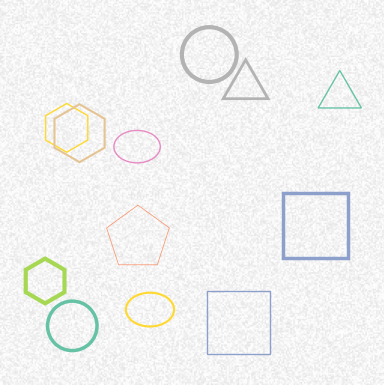[{"shape": "circle", "thickness": 2.5, "radius": 0.32, "center": [0.188, 0.154]}, {"shape": "triangle", "thickness": 1, "radius": 0.32, "center": [0.883, 0.752]}, {"shape": "pentagon", "thickness": 0.5, "radius": 0.43, "center": [0.358, 0.382]}, {"shape": "square", "thickness": 1, "radius": 0.41, "center": [0.62, 0.163]}, {"shape": "square", "thickness": 2.5, "radius": 0.42, "center": [0.82, 0.415]}, {"shape": "oval", "thickness": 1, "radius": 0.3, "center": [0.356, 0.619]}, {"shape": "hexagon", "thickness": 3, "radius": 0.29, "center": [0.117, 0.27]}, {"shape": "oval", "thickness": 1.5, "radius": 0.31, "center": [0.39, 0.196]}, {"shape": "hexagon", "thickness": 1, "radius": 0.32, "center": [0.173, 0.668]}, {"shape": "hexagon", "thickness": 1.5, "radius": 0.38, "center": [0.207, 0.654]}, {"shape": "circle", "thickness": 3, "radius": 0.36, "center": [0.544, 0.858]}, {"shape": "triangle", "thickness": 2, "radius": 0.34, "center": [0.638, 0.777]}]